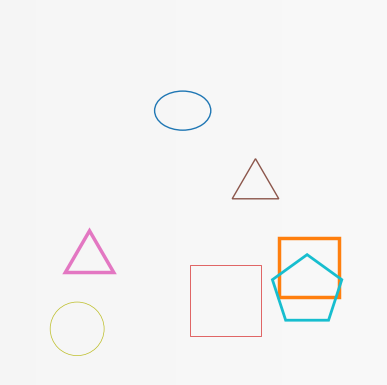[{"shape": "oval", "thickness": 1, "radius": 0.36, "center": [0.471, 0.713]}, {"shape": "square", "thickness": 2.5, "radius": 0.38, "center": [0.797, 0.305]}, {"shape": "square", "thickness": 0.5, "radius": 0.46, "center": [0.582, 0.22]}, {"shape": "triangle", "thickness": 1, "radius": 0.35, "center": [0.659, 0.518]}, {"shape": "triangle", "thickness": 2.5, "radius": 0.36, "center": [0.231, 0.328]}, {"shape": "circle", "thickness": 0.5, "radius": 0.35, "center": [0.199, 0.146]}, {"shape": "pentagon", "thickness": 2, "radius": 0.47, "center": [0.793, 0.244]}]